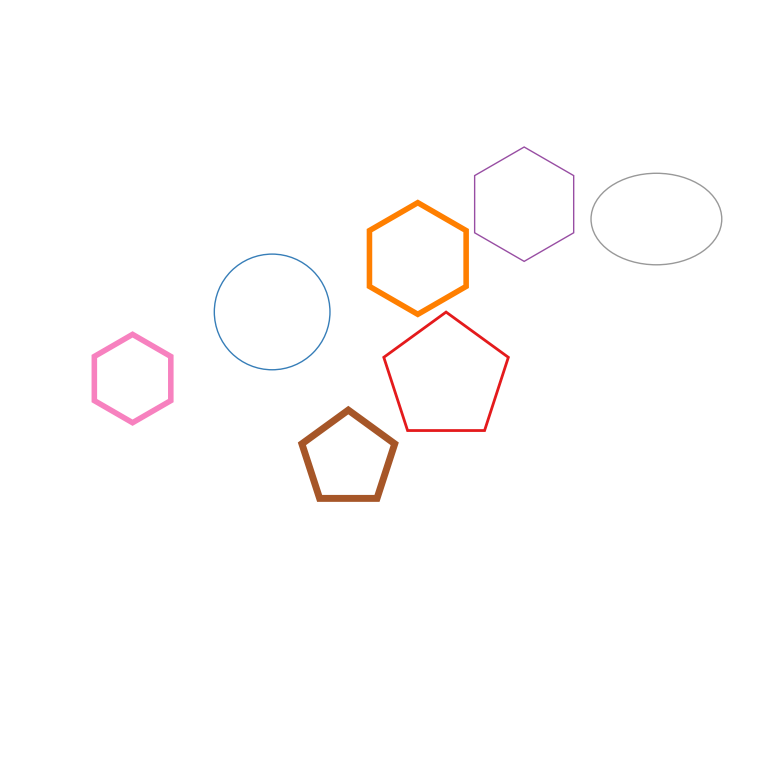[{"shape": "pentagon", "thickness": 1, "radius": 0.43, "center": [0.579, 0.51]}, {"shape": "circle", "thickness": 0.5, "radius": 0.38, "center": [0.353, 0.595]}, {"shape": "hexagon", "thickness": 0.5, "radius": 0.37, "center": [0.681, 0.735]}, {"shape": "hexagon", "thickness": 2, "radius": 0.36, "center": [0.543, 0.664]}, {"shape": "pentagon", "thickness": 2.5, "radius": 0.32, "center": [0.452, 0.404]}, {"shape": "hexagon", "thickness": 2, "radius": 0.29, "center": [0.172, 0.508]}, {"shape": "oval", "thickness": 0.5, "radius": 0.42, "center": [0.852, 0.716]}]